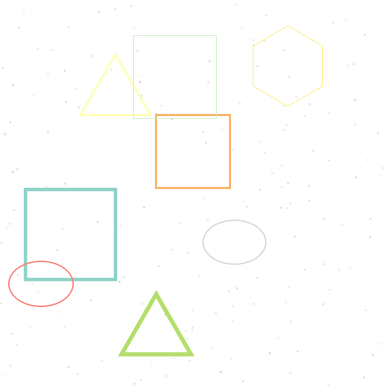[{"shape": "square", "thickness": 2.5, "radius": 0.59, "center": [0.182, 0.392]}, {"shape": "triangle", "thickness": 1.5, "radius": 0.53, "center": [0.3, 0.754]}, {"shape": "oval", "thickness": 1, "radius": 0.42, "center": [0.106, 0.263]}, {"shape": "square", "thickness": 1.5, "radius": 0.48, "center": [0.501, 0.607]}, {"shape": "triangle", "thickness": 3, "radius": 0.52, "center": [0.406, 0.132]}, {"shape": "oval", "thickness": 1, "radius": 0.41, "center": [0.609, 0.371]}, {"shape": "square", "thickness": 0.5, "radius": 0.54, "center": [0.453, 0.802]}, {"shape": "hexagon", "thickness": 0.5, "radius": 0.52, "center": [0.748, 0.828]}]